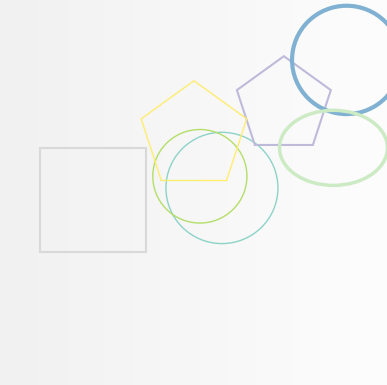[{"shape": "circle", "thickness": 1, "radius": 0.72, "center": [0.573, 0.512]}, {"shape": "pentagon", "thickness": 1.5, "radius": 0.64, "center": [0.733, 0.727]}, {"shape": "circle", "thickness": 3, "radius": 0.7, "center": [0.894, 0.844]}, {"shape": "circle", "thickness": 1, "radius": 0.61, "center": [0.516, 0.542]}, {"shape": "square", "thickness": 1.5, "radius": 0.68, "center": [0.24, 0.481]}, {"shape": "oval", "thickness": 2.5, "radius": 0.7, "center": [0.861, 0.616]}, {"shape": "pentagon", "thickness": 1, "radius": 0.72, "center": [0.5, 0.647]}]